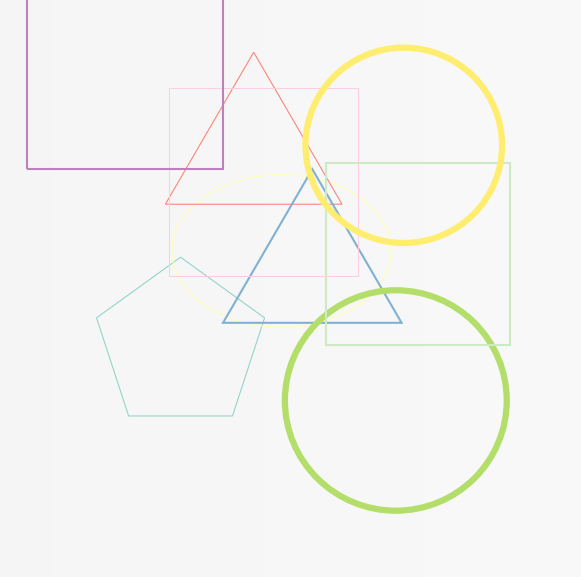[{"shape": "pentagon", "thickness": 0.5, "radius": 0.76, "center": [0.311, 0.402]}, {"shape": "oval", "thickness": 0.5, "radius": 0.94, "center": [0.484, 0.565]}, {"shape": "triangle", "thickness": 0.5, "radius": 0.88, "center": [0.436, 0.733]}, {"shape": "triangle", "thickness": 1, "radius": 0.89, "center": [0.537, 0.529]}, {"shape": "circle", "thickness": 3, "radius": 0.95, "center": [0.681, 0.306]}, {"shape": "square", "thickness": 0.5, "radius": 0.81, "center": [0.453, 0.684]}, {"shape": "square", "thickness": 1, "radius": 0.84, "center": [0.216, 0.875]}, {"shape": "square", "thickness": 1, "radius": 0.79, "center": [0.719, 0.559]}, {"shape": "circle", "thickness": 3, "radius": 0.85, "center": [0.695, 0.747]}]